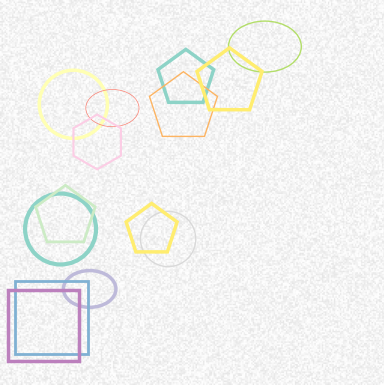[{"shape": "pentagon", "thickness": 2.5, "radius": 0.38, "center": [0.483, 0.796]}, {"shape": "circle", "thickness": 3, "radius": 0.46, "center": [0.157, 0.405]}, {"shape": "circle", "thickness": 2.5, "radius": 0.44, "center": [0.19, 0.729]}, {"shape": "oval", "thickness": 2.5, "radius": 0.34, "center": [0.233, 0.25]}, {"shape": "oval", "thickness": 0.5, "radius": 0.35, "center": [0.292, 0.719]}, {"shape": "square", "thickness": 2, "radius": 0.47, "center": [0.133, 0.176]}, {"shape": "pentagon", "thickness": 1, "radius": 0.46, "center": [0.477, 0.721]}, {"shape": "oval", "thickness": 1, "radius": 0.47, "center": [0.688, 0.879]}, {"shape": "hexagon", "thickness": 1.5, "radius": 0.36, "center": [0.252, 0.631]}, {"shape": "circle", "thickness": 1, "radius": 0.36, "center": [0.437, 0.379]}, {"shape": "square", "thickness": 2.5, "radius": 0.46, "center": [0.113, 0.154]}, {"shape": "pentagon", "thickness": 2, "radius": 0.41, "center": [0.17, 0.437]}, {"shape": "pentagon", "thickness": 2.5, "radius": 0.44, "center": [0.596, 0.787]}, {"shape": "pentagon", "thickness": 2.5, "radius": 0.35, "center": [0.394, 0.402]}]